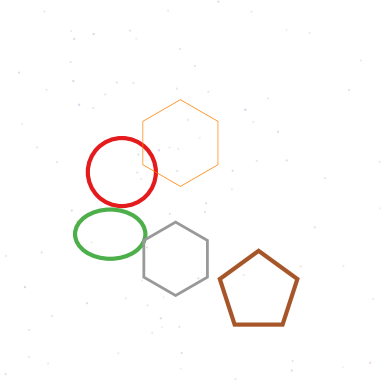[{"shape": "circle", "thickness": 3, "radius": 0.44, "center": [0.316, 0.553]}, {"shape": "oval", "thickness": 3, "radius": 0.46, "center": [0.286, 0.392]}, {"shape": "hexagon", "thickness": 0.5, "radius": 0.56, "center": [0.469, 0.628]}, {"shape": "pentagon", "thickness": 3, "radius": 0.53, "center": [0.672, 0.243]}, {"shape": "hexagon", "thickness": 2, "radius": 0.48, "center": [0.456, 0.328]}]